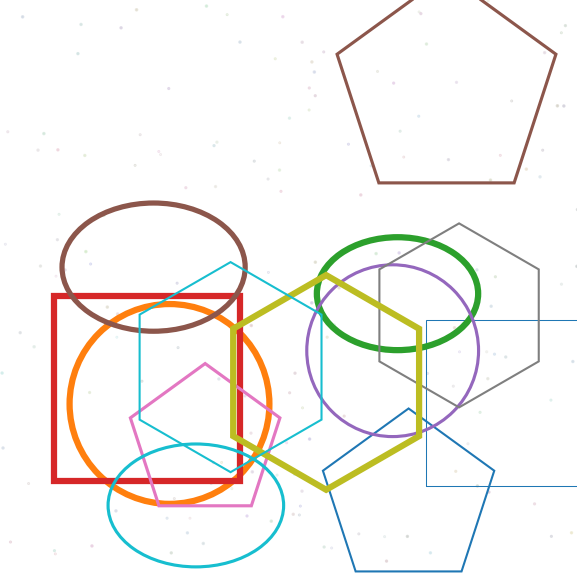[{"shape": "pentagon", "thickness": 1, "radius": 0.78, "center": [0.708, 0.136]}, {"shape": "square", "thickness": 0.5, "radius": 0.72, "center": [0.881, 0.301]}, {"shape": "circle", "thickness": 3, "radius": 0.86, "center": [0.293, 0.3]}, {"shape": "oval", "thickness": 3, "radius": 0.7, "center": [0.688, 0.491]}, {"shape": "square", "thickness": 3, "radius": 0.8, "center": [0.255, 0.326]}, {"shape": "circle", "thickness": 1.5, "radius": 0.74, "center": [0.68, 0.392]}, {"shape": "pentagon", "thickness": 1.5, "radius": 1.0, "center": [0.773, 0.844]}, {"shape": "oval", "thickness": 2.5, "radius": 0.79, "center": [0.266, 0.537]}, {"shape": "pentagon", "thickness": 1.5, "radius": 0.68, "center": [0.355, 0.233]}, {"shape": "hexagon", "thickness": 1, "radius": 0.8, "center": [0.795, 0.453]}, {"shape": "hexagon", "thickness": 3, "radius": 0.93, "center": [0.565, 0.337]}, {"shape": "oval", "thickness": 1.5, "radius": 0.76, "center": [0.339, 0.124]}, {"shape": "hexagon", "thickness": 1, "radius": 0.91, "center": [0.399, 0.363]}]